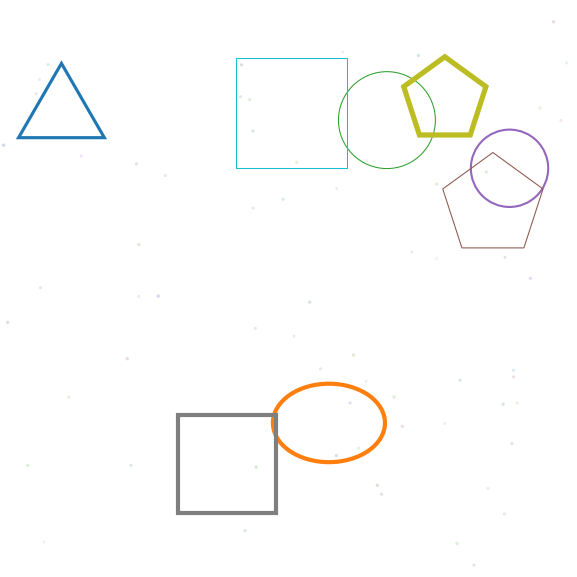[{"shape": "triangle", "thickness": 1.5, "radius": 0.43, "center": [0.106, 0.804]}, {"shape": "oval", "thickness": 2, "radius": 0.49, "center": [0.57, 0.267]}, {"shape": "circle", "thickness": 0.5, "radius": 0.42, "center": [0.67, 0.791]}, {"shape": "circle", "thickness": 1, "radius": 0.33, "center": [0.882, 0.708]}, {"shape": "pentagon", "thickness": 0.5, "radius": 0.46, "center": [0.854, 0.644]}, {"shape": "square", "thickness": 2, "radius": 0.43, "center": [0.393, 0.196]}, {"shape": "pentagon", "thickness": 2.5, "radius": 0.37, "center": [0.77, 0.826]}, {"shape": "square", "thickness": 0.5, "radius": 0.48, "center": [0.505, 0.803]}]